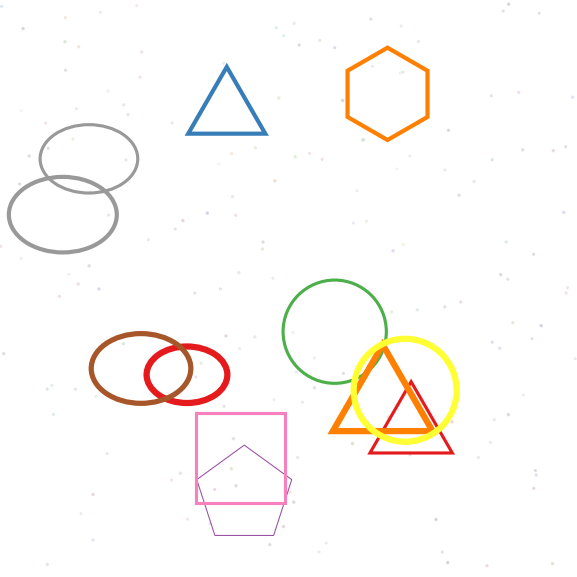[{"shape": "oval", "thickness": 3, "radius": 0.35, "center": [0.324, 0.35]}, {"shape": "triangle", "thickness": 1.5, "radius": 0.41, "center": [0.712, 0.256]}, {"shape": "triangle", "thickness": 2, "radius": 0.39, "center": [0.393, 0.806]}, {"shape": "circle", "thickness": 1.5, "radius": 0.45, "center": [0.58, 0.425]}, {"shape": "pentagon", "thickness": 0.5, "radius": 0.43, "center": [0.423, 0.142]}, {"shape": "triangle", "thickness": 3, "radius": 0.5, "center": [0.663, 0.302]}, {"shape": "hexagon", "thickness": 2, "radius": 0.4, "center": [0.671, 0.837]}, {"shape": "circle", "thickness": 3, "radius": 0.45, "center": [0.702, 0.323]}, {"shape": "oval", "thickness": 2.5, "radius": 0.43, "center": [0.244, 0.361]}, {"shape": "square", "thickness": 1.5, "radius": 0.39, "center": [0.417, 0.206]}, {"shape": "oval", "thickness": 2, "radius": 0.47, "center": [0.109, 0.627]}, {"shape": "oval", "thickness": 1.5, "radius": 0.42, "center": [0.154, 0.724]}]